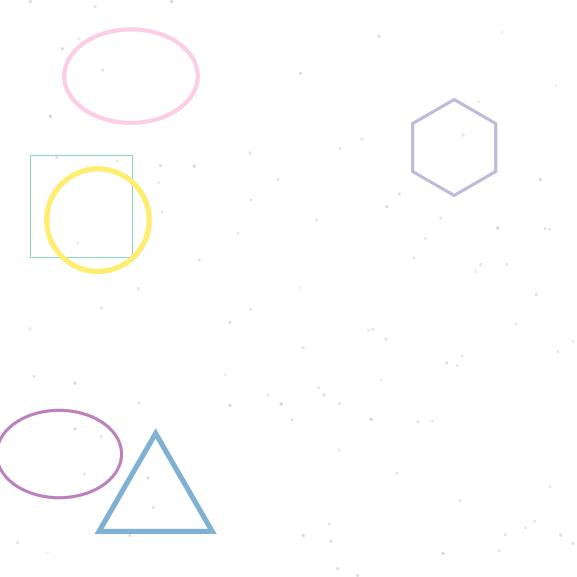[{"shape": "square", "thickness": 0.5, "radius": 0.44, "center": [0.14, 0.643]}, {"shape": "hexagon", "thickness": 1.5, "radius": 0.42, "center": [0.786, 0.744]}, {"shape": "triangle", "thickness": 2.5, "radius": 0.57, "center": [0.269, 0.135]}, {"shape": "oval", "thickness": 2, "radius": 0.58, "center": [0.227, 0.867]}, {"shape": "oval", "thickness": 1.5, "radius": 0.54, "center": [0.102, 0.213]}, {"shape": "circle", "thickness": 2.5, "radius": 0.44, "center": [0.17, 0.618]}]